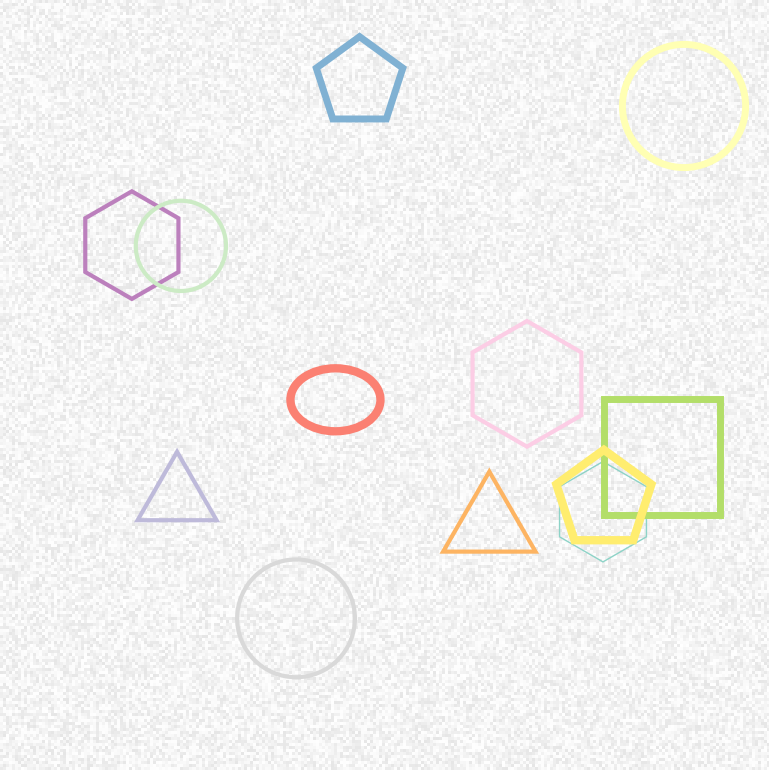[{"shape": "hexagon", "thickness": 0.5, "radius": 0.33, "center": [0.783, 0.335]}, {"shape": "circle", "thickness": 2.5, "radius": 0.4, "center": [0.888, 0.862]}, {"shape": "triangle", "thickness": 1.5, "radius": 0.3, "center": [0.23, 0.354]}, {"shape": "oval", "thickness": 3, "radius": 0.29, "center": [0.436, 0.481]}, {"shape": "pentagon", "thickness": 2.5, "radius": 0.3, "center": [0.467, 0.893]}, {"shape": "triangle", "thickness": 1.5, "radius": 0.35, "center": [0.635, 0.318]}, {"shape": "square", "thickness": 2.5, "radius": 0.38, "center": [0.86, 0.407]}, {"shape": "hexagon", "thickness": 1.5, "radius": 0.41, "center": [0.684, 0.502]}, {"shape": "circle", "thickness": 1.5, "radius": 0.38, "center": [0.384, 0.197]}, {"shape": "hexagon", "thickness": 1.5, "radius": 0.35, "center": [0.171, 0.682]}, {"shape": "circle", "thickness": 1.5, "radius": 0.29, "center": [0.235, 0.681]}, {"shape": "pentagon", "thickness": 3, "radius": 0.32, "center": [0.784, 0.351]}]